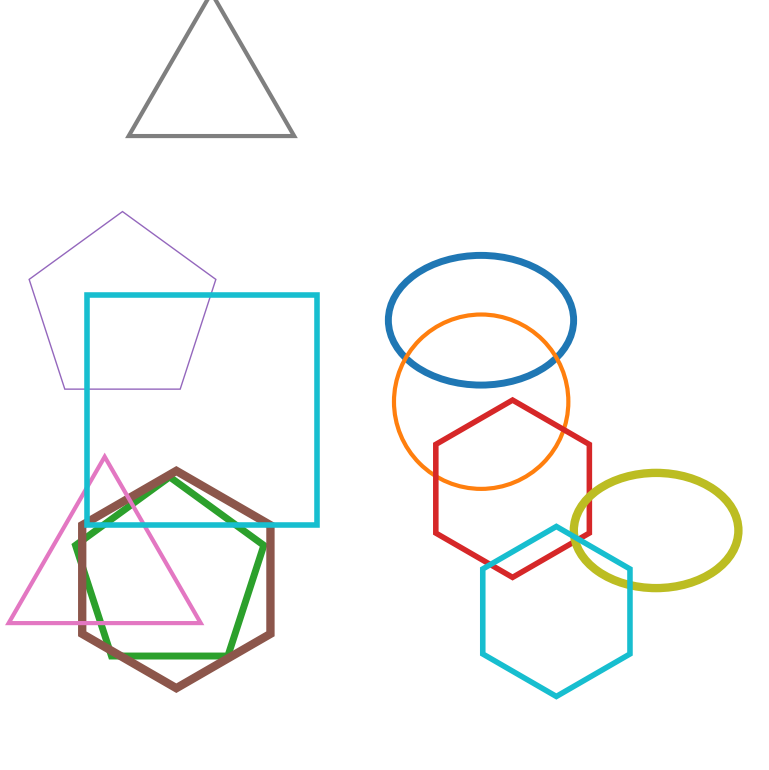[{"shape": "oval", "thickness": 2.5, "radius": 0.6, "center": [0.625, 0.584]}, {"shape": "circle", "thickness": 1.5, "radius": 0.57, "center": [0.625, 0.478]}, {"shape": "pentagon", "thickness": 2.5, "radius": 0.64, "center": [0.22, 0.252]}, {"shape": "hexagon", "thickness": 2, "radius": 0.58, "center": [0.666, 0.365]}, {"shape": "pentagon", "thickness": 0.5, "radius": 0.64, "center": [0.159, 0.598]}, {"shape": "hexagon", "thickness": 3, "radius": 0.71, "center": [0.229, 0.247]}, {"shape": "triangle", "thickness": 1.5, "radius": 0.72, "center": [0.136, 0.263]}, {"shape": "triangle", "thickness": 1.5, "radius": 0.62, "center": [0.275, 0.885]}, {"shape": "oval", "thickness": 3, "radius": 0.53, "center": [0.852, 0.311]}, {"shape": "hexagon", "thickness": 2, "radius": 0.55, "center": [0.723, 0.206]}, {"shape": "square", "thickness": 2, "radius": 0.75, "center": [0.262, 0.467]}]